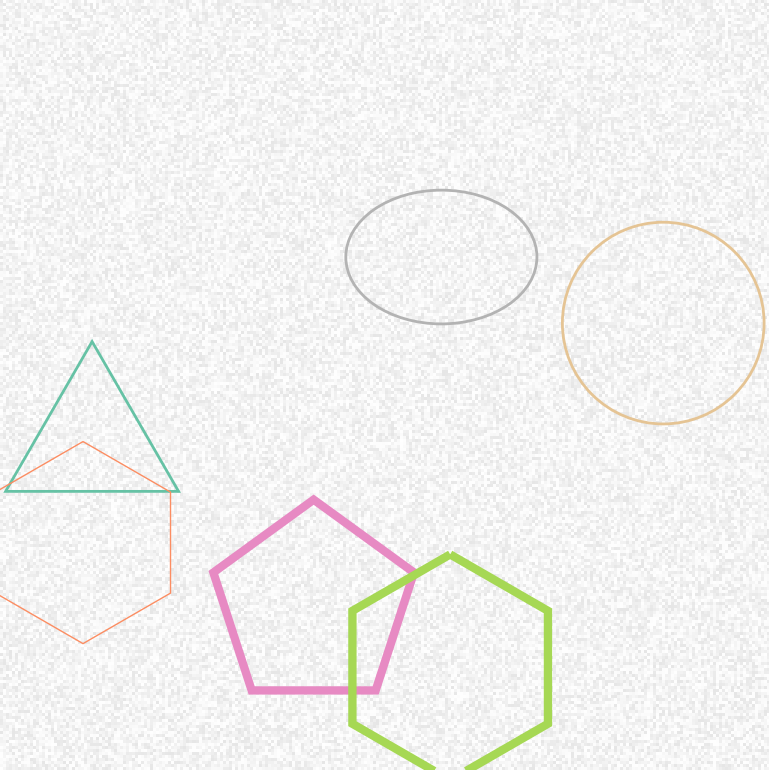[{"shape": "triangle", "thickness": 1, "radius": 0.65, "center": [0.12, 0.427]}, {"shape": "hexagon", "thickness": 0.5, "radius": 0.66, "center": [0.108, 0.295]}, {"shape": "pentagon", "thickness": 3, "radius": 0.68, "center": [0.407, 0.214]}, {"shape": "hexagon", "thickness": 3, "radius": 0.73, "center": [0.585, 0.133]}, {"shape": "circle", "thickness": 1, "radius": 0.65, "center": [0.861, 0.58]}, {"shape": "oval", "thickness": 1, "radius": 0.62, "center": [0.573, 0.666]}]